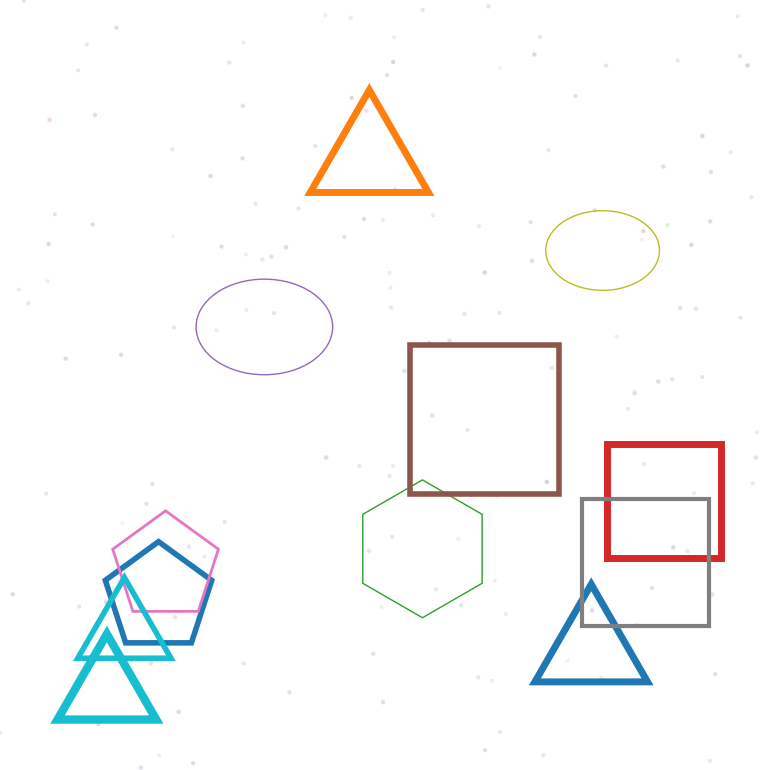[{"shape": "triangle", "thickness": 2.5, "radius": 0.42, "center": [0.768, 0.157]}, {"shape": "pentagon", "thickness": 2, "radius": 0.36, "center": [0.206, 0.224]}, {"shape": "triangle", "thickness": 2.5, "radius": 0.44, "center": [0.48, 0.794]}, {"shape": "hexagon", "thickness": 0.5, "radius": 0.45, "center": [0.549, 0.287]}, {"shape": "square", "thickness": 2.5, "radius": 0.37, "center": [0.862, 0.35]}, {"shape": "oval", "thickness": 0.5, "radius": 0.44, "center": [0.343, 0.575]}, {"shape": "square", "thickness": 2, "radius": 0.48, "center": [0.629, 0.455]}, {"shape": "pentagon", "thickness": 1, "radius": 0.36, "center": [0.215, 0.264]}, {"shape": "square", "thickness": 1.5, "radius": 0.41, "center": [0.839, 0.27]}, {"shape": "oval", "thickness": 0.5, "radius": 0.37, "center": [0.783, 0.675]}, {"shape": "triangle", "thickness": 3, "radius": 0.37, "center": [0.139, 0.103]}, {"shape": "triangle", "thickness": 2, "radius": 0.35, "center": [0.162, 0.18]}]